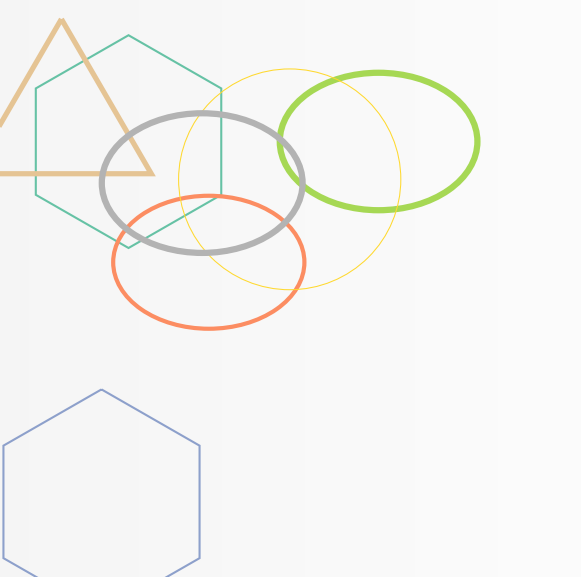[{"shape": "hexagon", "thickness": 1, "radius": 0.92, "center": [0.221, 0.754]}, {"shape": "oval", "thickness": 2, "radius": 0.82, "center": [0.359, 0.545]}, {"shape": "hexagon", "thickness": 1, "radius": 0.97, "center": [0.175, 0.13]}, {"shape": "oval", "thickness": 3, "radius": 0.85, "center": [0.651, 0.754]}, {"shape": "circle", "thickness": 0.5, "radius": 0.96, "center": [0.498, 0.689]}, {"shape": "triangle", "thickness": 2.5, "radius": 0.89, "center": [0.106, 0.788]}, {"shape": "oval", "thickness": 3, "radius": 0.86, "center": [0.348, 0.682]}]